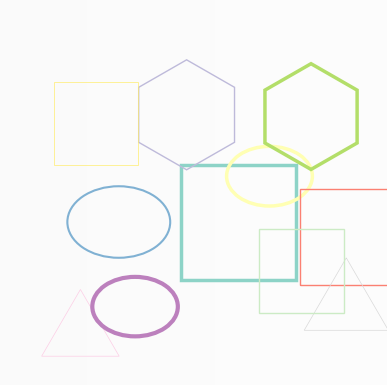[{"shape": "square", "thickness": 2.5, "radius": 0.75, "center": [0.616, 0.422]}, {"shape": "oval", "thickness": 2.5, "radius": 0.55, "center": [0.695, 0.542]}, {"shape": "hexagon", "thickness": 1, "radius": 0.71, "center": [0.482, 0.702]}, {"shape": "square", "thickness": 1, "radius": 0.62, "center": [0.899, 0.384]}, {"shape": "oval", "thickness": 1.5, "radius": 0.66, "center": [0.307, 0.423]}, {"shape": "hexagon", "thickness": 2.5, "radius": 0.69, "center": [0.803, 0.697]}, {"shape": "triangle", "thickness": 0.5, "radius": 0.58, "center": [0.208, 0.133]}, {"shape": "triangle", "thickness": 0.5, "radius": 0.63, "center": [0.894, 0.205]}, {"shape": "oval", "thickness": 3, "radius": 0.55, "center": [0.349, 0.204]}, {"shape": "square", "thickness": 1, "radius": 0.55, "center": [0.779, 0.296]}, {"shape": "square", "thickness": 0.5, "radius": 0.54, "center": [0.248, 0.68]}]